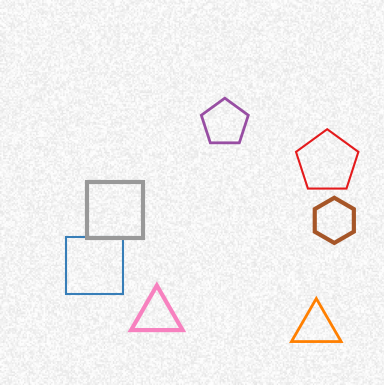[{"shape": "pentagon", "thickness": 1.5, "radius": 0.43, "center": [0.85, 0.579]}, {"shape": "square", "thickness": 1.5, "radius": 0.37, "center": [0.245, 0.311]}, {"shape": "pentagon", "thickness": 2, "radius": 0.32, "center": [0.584, 0.681]}, {"shape": "triangle", "thickness": 2, "radius": 0.37, "center": [0.822, 0.15]}, {"shape": "hexagon", "thickness": 3, "radius": 0.29, "center": [0.868, 0.428]}, {"shape": "triangle", "thickness": 3, "radius": 0.39, "center": [0.407, 0.181]}, {"shape": "square", "thickness": 3, "radius": 0.36, "center": [0.299, 0.455]}]